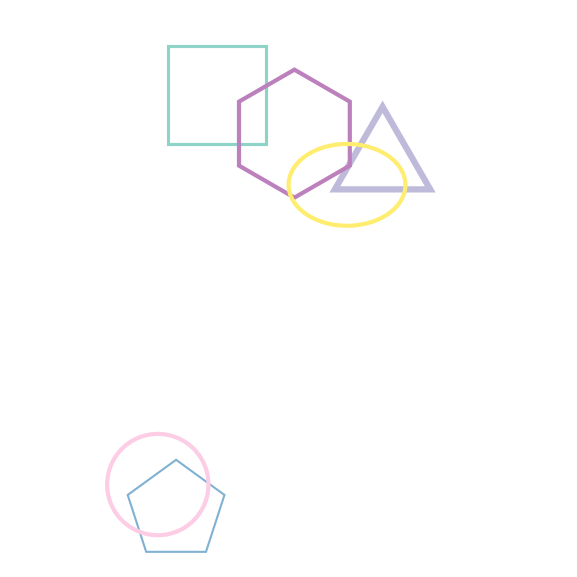[{"shape": "square", "thickness": 1.5, "radius": 0.42, "center": [0.375, 0.835]}, {"shape": "triangle", "thickness": 3, "radius": 0.48, "center": [0.662, 0.719]}, {"shape": "pentagon", "thickness": 1, "radius": 0.44, "center": [0.305, 0.115]}, {"shape": "circle", "thickness": 2, "radius": 0.44, "center": [0.273, 0.16]}, {"shape": "hexagon", "thickness": 2, "radius": 0.55, "center": [0.51, 0.768]}, {"shape": "oval", "thickness": 2, "radius": 0.51, "center": [0.601, 0.679]}]